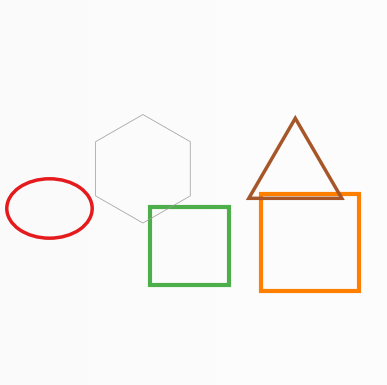[{"shape": "oval", "thickness": 2.5, "radius": 0.55, "center": [0.128, 0.458]}, {"shape": "square", "thickness": 3, "radius": 0.51, "center": [0.489, 0.362]}, {"shape": "square", "thickness": 3, "radius": 0.63, "center": [0.799, 0.37]}, {"shape": "triangle", "thickness": 2.5, "radius": 0.69, "center": [0.762, 0.554]}, {"shape": "hexagon", "thickness": 0.5, "radius": 0.7, "center": [0.369, 0.562]}]